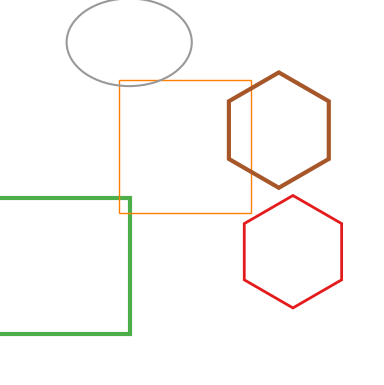[{"shape": "hexagon", "thickness": 2, "radius": 0.73, "center": [0.761, 0.346]}, {"shape": "square", "thickness": 3, "radius": 0.88, "center": [0.163, 0.309]}, {"shape": "square", "thickness": 1, "radius": 0.86, "center": [0.481, 0.62]}, {"shape": "hexagon", "thickness": 3, "radius": 0.75, "center": [0.724, 0.662]}, {"shape": "oval", "thickness": 1.5, "radius": 0.81, "center": [0.336, 0.89]}]